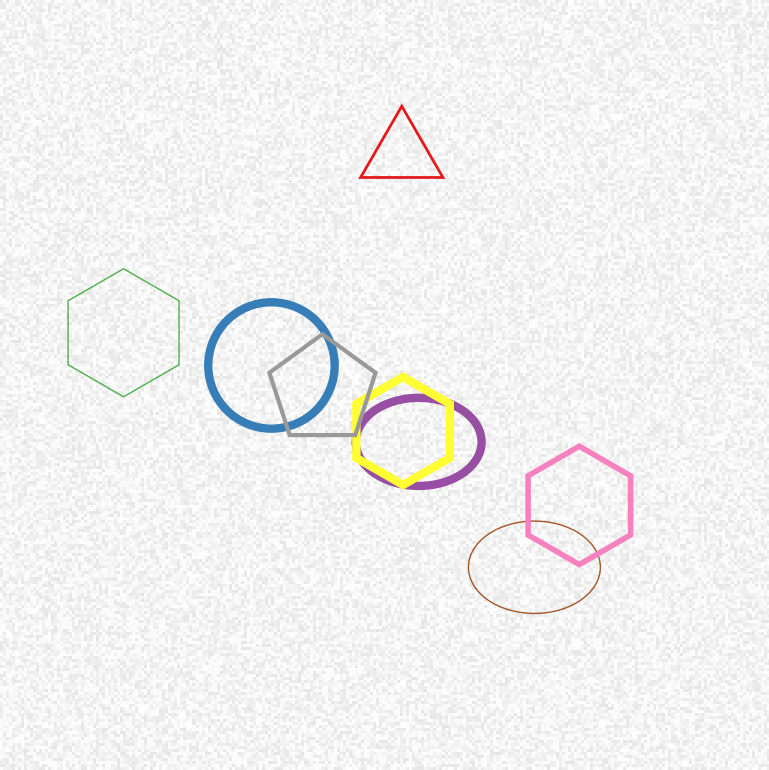[{"shape": "triangle", "thickness": 1, "radius": 0.31, "center": [0.522, 0.8]}, {"shape": "circle", "thickness": 3, "radius": 0.41, "center": [0.353, 0.525]}, {"shape": "hexagon", "thickness": 0.5, "radius": 0.42, "center": [0.16, 0.568]}, {"shape": "oval", "thickness": 3, "radius": 0.41, "center": [0.544, 0.426]}, {"shape": "hexagon", "thickness": 3, "radius": 0.35, "center": [0.524, 0.44]}, {"shape": "oval", "thickness": 0.5, "radius": 0.43, "center": [0.694, 0.263]}, {"shape": "hexagon", "thickness": 2, "radius": 0.38, "center": [0.752, 0.344]}, {"shape": "pentagon", "thickness": 1.5, "radius": 0.36, "center": [0.419, 0.494]}]